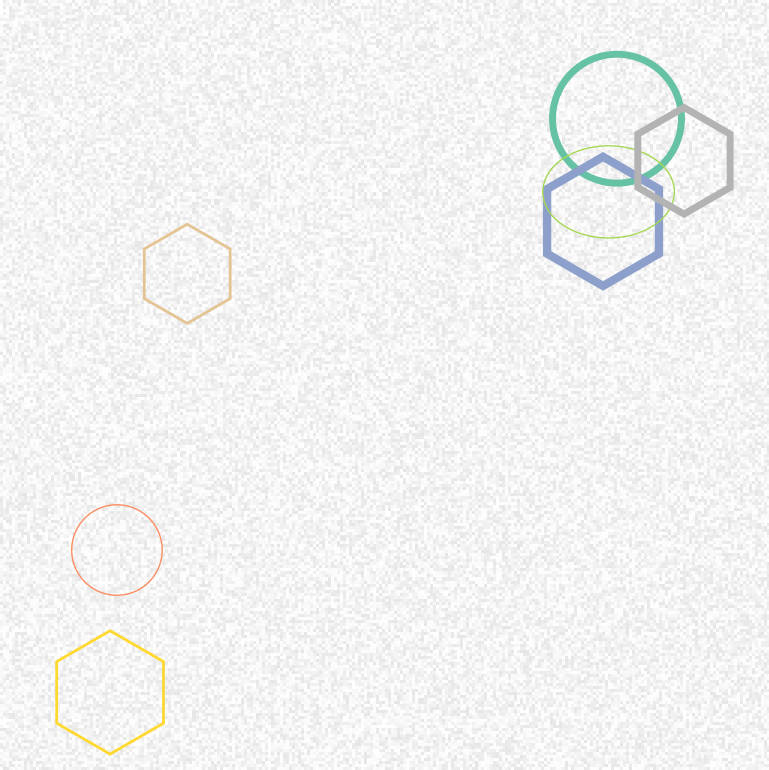[{"shape": "circle", "thickness": 2.5, "radius": 0.42, "center": [0.801, 0.846]}, {"shape": "circle", "thickness": 0.5, "radius": 0.29, "center": [0.152, 0.286]}, {"shape": "hexagon", "thickness": 3, "radius": 0.42, "center": [0.783, 0.713]}, {"shape": "oval", "thickness": 0.5, "radius": 0.43, "center": [0.79, 0.751]}, {"shape": "hexagon", "thickness": 1, "radius": 0.4, "center": [0.143, 0.101]}, {"shape": "hexagon", "thickness": 1, "radius": 0.32, "center": [0.243, 0.644]}, {"shape": "hexagon", "thickness": 2.5, "radius": 0.35, "center": [0.888, 0.791]}]